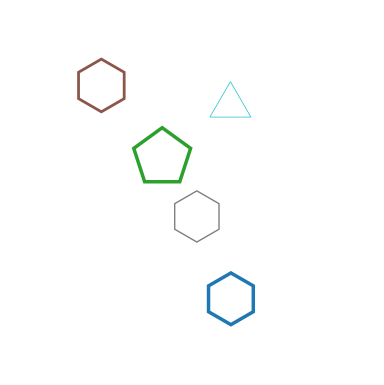[{"shape": "hexagon", "thickness": 2.5, "radius": 0.34, "center": [0.6, 0.224]}, {"shape": "pentagon", "thickness": 2.5, "radius": 0.39, "center": [0.421, 0.591]}, {"shape": "hexagon", "thickness": 2, "radius": 0.34, "center": [0.263, 0.778]}, {"shape": "hexagon", "thickness": 1, "radius": 0.33, "center": [0.511, 0.438]}, {"shape": "triangle", "thickness": 0.5, "radius": 0.31, "center": [0.598, 0.727]}]